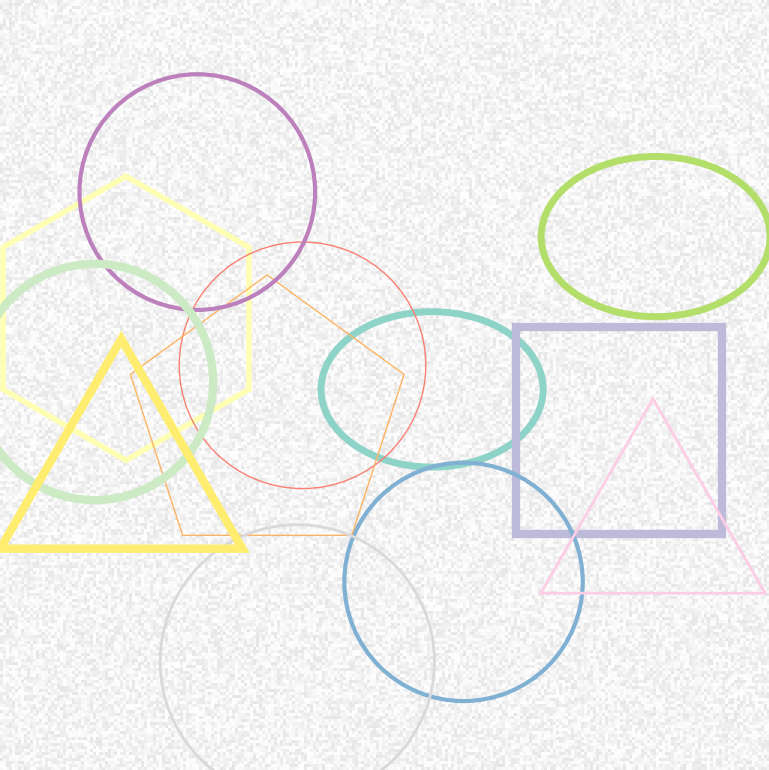[{"shape": "oval", "thickness": 2.5, "radius": 0.72, "center": [0.561, 0.494]}, {"shape": "hexagon", "thickness": 2, "radius": 0.92, "center": [0.164, 0.587]}, {"shape": "square", "thickness": 3, "radius": 0.67, "center": [0.804, 0.441]}, {"shape": "circle", "thickness": 0.5, "radius": 0.8, "center": [0.393, 0.526]}, {"shape": "circle", "thickness": 1.5, "radius": 0.77, "center": [0.602, 0.244]}, {"shape": "pentagon", "thickness": 0.5, "radius": 0.93, "center": [0.347, 0.456]}, {"shape": "oval", "thickness": 2.5, "radius": 0.74, "center": [0.851, 0.693]}, {"shape": "triangle", "thickness": 1, "radius": 0.84, "center": [0.848, 0.314]}, {"shape": "circle", "thickness": 1, "radius": 0.89, "center": [0.386, 0.141]}, {"shape": "circle", "thickness": 1.5, "radius": 0.77, "center": [0.256, 0.751]}, {"shape": "circle", "thickness": 3, "radius": 0.77, "center": [0.123, 0.504]}, {"shape": "triangle", "thickness": 3, "radius": 0.91, "center": [0.158, 0.378]}]